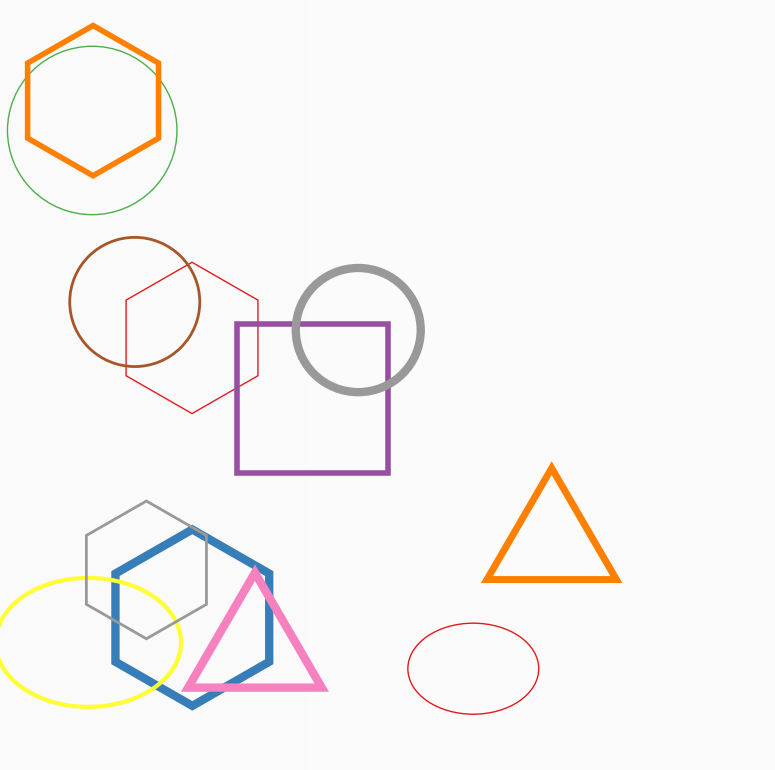[{"shape": "oval", "thickness": 0.5, "radius": 0.42, "center": [0.611, 0.132]}, {"shape": "hexagon", "thickness": 0.5, "radius": 0.49, "center": [0.248, 0.561]}, {"shape": "hexagon", "thickness": 3, "radius": 0.57, "center": [0.248, 0.198]}, {"shape": "circle", "thickness": 0.5, "radius": 0.55, "center": [0.119, 0.831]}, {"shape": "square", "thickness": 2, "radius": 0.48, "center": [0.403, 0.483]}, {"shape": "triangle", "thickness": 2.5, "radius": 0.48, "center": [0.712, 0.296]}, {"shape": "hexagon", "thickness": 2, "radius": 0.49, "center": [0.12, 0.869]}, {"shape": "oval", "thickness": 1.5, "radius": 0.6, "center": [0.114, 0.166]}, {"shape": "circle", "thickness": 1, "radius": 0.42, "center": [0.174, 0.608]}, {"shape": "triangle", "thickness": 3, "radius": 0.5, "center": [0.329, 0.157]}, {"shape": "circle", "thickness": 3, "radius": 0.4, "center": [0.462, 0.571]}, {"shape": "hexagon", "thickness": 1, "radius": 0.45, "center": [0.189, 0.26]}]